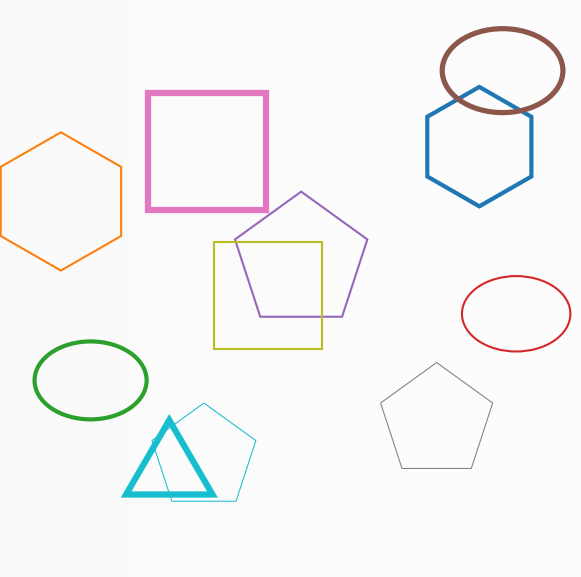[{"shape": "hexagon", "thickness": 2, "radius": 0.52, "center": [0.825, 0.745]}, {"shape": "hexagon", "thickness": 1, "radius": 0.6, "center": [0.105, 0.65]}, {"shape": "oval", "thickness": 2, "radius": 0.48, "center": [0.156, 0.34]}, {"shape": "oval", "thickness": 1, "radius": 0.47, "center": [0.888, 0.456]}, {"shape": "pentagon", "thickness": 1, "radius": 0.6, "center": [0.518, 0.548]}, {"shape": "oval", "thickness": 2.5, "radius": 0.52, "center": [0.865, 0.877]}, {"shape": "square", "thickness": 3, "radius": 0.5, "center": [0.356, 0.737]}, {"shape": "pentagon", "thickness": 0.5, "radius": 0.51, "center": [0.751, 0.27]}, {"shape": "square", "thickness": 1, "radius": 0.46, "center": [0.462, 0.487]}, {"shape": "triangle", "thickness": 3, "radius": 0.43, "center": [0.291, 0.186]}, {"shape": "pentagon", "thickness": 0.5, "radius": 0.47, "center": [0.351, 0.207]}]